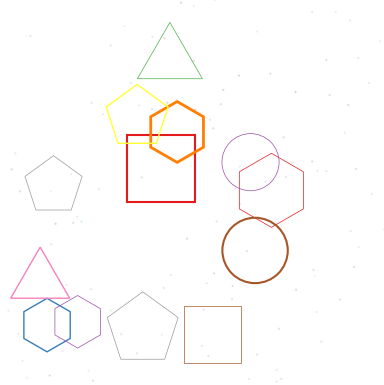[{"shape": "hexagon", "thickness": 0.5, "radius": 0.48, "center": [0.705, 0.506]}, {"shape": "square", "thickness": 1.5, "radius": 0.44, "center": [0.418, 0.563]}, {"shape": "hexagon", "thickness": 1, "radius": 0.35, "center": [0.122, 0.156]}, {"shape": "triangle", "thickness": 0.5, "radius": 0.49, "center": [0.441, 0.844]}, {"shape": "hexagon", "thickness": 0.5, "radius": 0.34, "center": [0.202, 0.164]}, {"shape": "circle", "thickness": 0.5, "radius": 0.37, "center": [0.651, 0.579]}, {"shape": "hexagon", "thickness": 2, "radius": 0.4, "center": [0.46, 0.657]}, {"shape": "pentagon", "thickness": 1, "radius": 0.42, "center": [0.356, 0.696]}, {"shape": "circle", "thickness": 1.5, "radius": 0.42, "center": [0.663, 0.349]}, {"shape": "square", "thickness": 0.5, "radius": 0.37, "center": [0.553, 0.13]}, {"shape": "triangle", "thickness": 1, "radius": 0.44, "center": [0.104, 0.27]}, {"shape": "pentagon", "thickness": 0.5, "radius": 0.39, "center": [0.139, 0.518]}, {"shape": "pentagon", "thickness": 0.5, "radius": 0.48, "center": [0.371, 0.145]}]